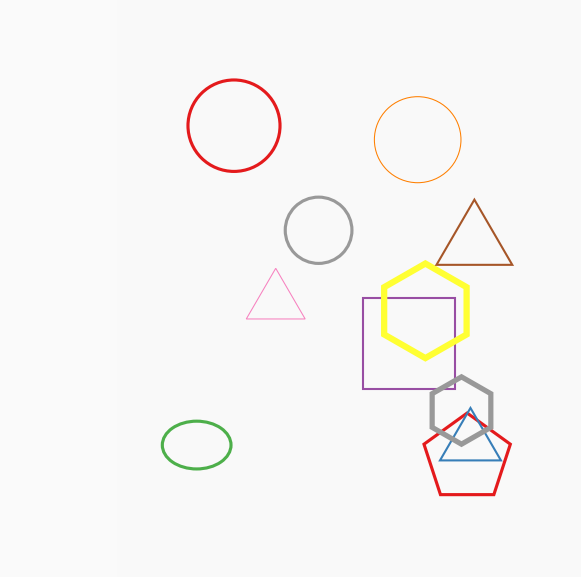[{"shape": "circle", "thickness": 1.5, "radius": 0.4, "center": [0.403, 0.781]}, {"shape": "pentagon", "thickness": 1.5, "radius": 0.39, "center": [0.804, 0.206]}, {"shape": "triangle", "thickness": 1, "radius": 0.3, "center": [0.809, 0.232]}, {"shape": "oval", "thickness": 1.5, "radius": 0.3, "center": [0.338, 0.228]}, {"shape": "square", "thickness": 1, "radius": 0.39, "center": [0.704, 0.404]}, {"shape": "circle", "thickness": 0.5, "radius": 0.37, "center": [0.719, 0.757]}, {"shape": "hexagon", "thickness": 3, "radius": 0.41, "center": [0.732, 0.461]}, {"shape": "triangle", "thickness": 1, "radius": 0.38, "center": [0.816, 0.578]}, {"shape": "triangle", "thickness": 0.5, "radius": 0.29, "center": [0.474, 0.476]}, {"shape": "hexagon", "thickness": 2.5, "radius": 0.29, "center": [0.794, 0.288]}, {"shape": "circle", "thickness": 1.5, "radius": 0.29, "center": [0.548, 0.6]}]